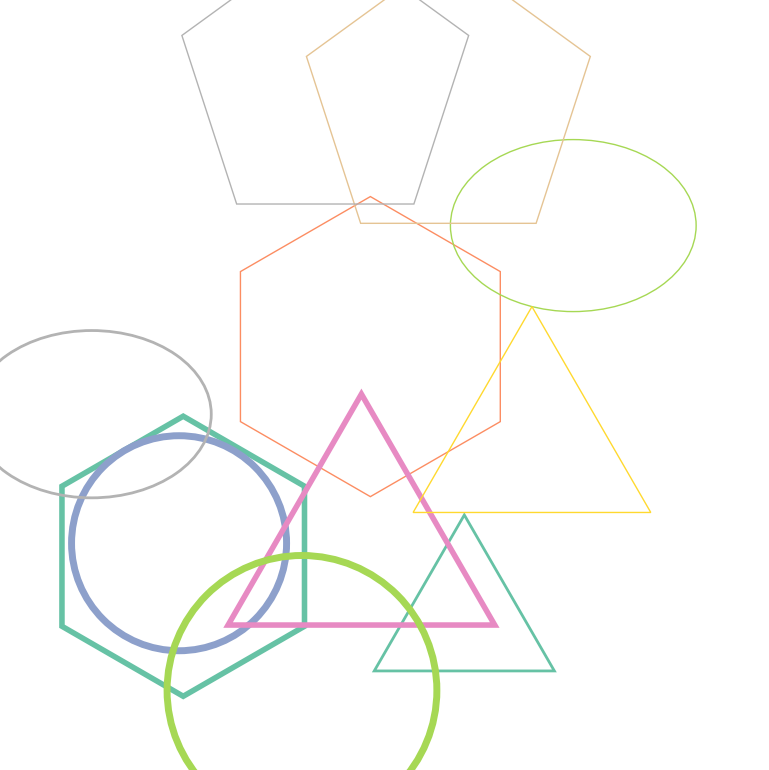[{"shape": "triangle", "thickness": 1, "radius": 0.68, "center": [0.603, 0.196]}, {"shape": "hexagon", "thickness": 2, "radius": 0.91, "center": [0.238, 0.278]}, {"shape": "hexagon", "thickness": 0.5, "radius": 0.97, "center": [0.481, 0.55]}, {"shape": "circle", "thickness": 2.5, "radius": 0.7, "center": [0.233, 0.295]}, {"shape": "triangle", "thickness": 2, "radius": 1.0, "center": [0.469, 0.288]}, {"shape": "circle", "thickness": 2.5, "radius": 0.88, "center": [0.392, 0.103]}, {"shape": "oval", "thickness": 0.5, "radius": 0.8, "center": [0.745, 0.707]}, {"shape": "triangle", "thickness": 0.5, "radius": 0.89, "center": [0.691, 0.424]}, {"shape": "pentagon", "thickness": 0.5, "radius": 0.97, "center": [0.582, 0.867]}, {"shape": "oval", "thickness": 1, "radius": 0.78, "center": [0.119, 0.462]}, {"shape": "pentagon", "thickness": 0.5, "radius": 0.98, "center": [0.422, 0.893]}]